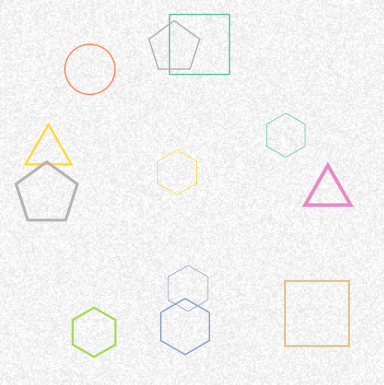[{"shape": "square", "thickness": 1, "radius": 0.39, "center": [0.516, 0.885]}, {"shape": "hexagon", "thickness": 0.5, "radius": 0.29, "center": [0.743, 0.649]}, {"shape": "circle", "thickness": 1, "radius": 0.33, "center": [0.234, 0.82]}, {"shape": "hexagon", "thickness": 1, "radius": 0.36, "center": [0.481, 0.152]}, {"shape": "hexagon", "thickness": 0.5, "radius": 0.3, "center": [0.488, 0.251]}, {"shape": "triangle", "thickness": 2.5, "radius": 0.34, "center": [0.852, 0.502]}, {"shape": "hexagon", "thickness": 1.5, "radius": 0.32, "center": [0.244, 0.137]}, {"shape": "hexagon", "thickness": 0.5, "radius": 0.29, "center": [0.46, 0.552]}, {"shape": "triangle", "thickness": 1.5, "radius": 0.34, "center": [0.126, 0.608]}, {"shape": "square", "thickness": 1.5, "radius": 0.42, "center": [0.823, 0.186]}, {"shape": "pentagon", "thickness": 1, "radius": 0.35, "center": [0.453, 0.877]}, {"shape": "pentagon", "thickness": 2, "radius": 0.42, "center": [0.121, 0.496]}]